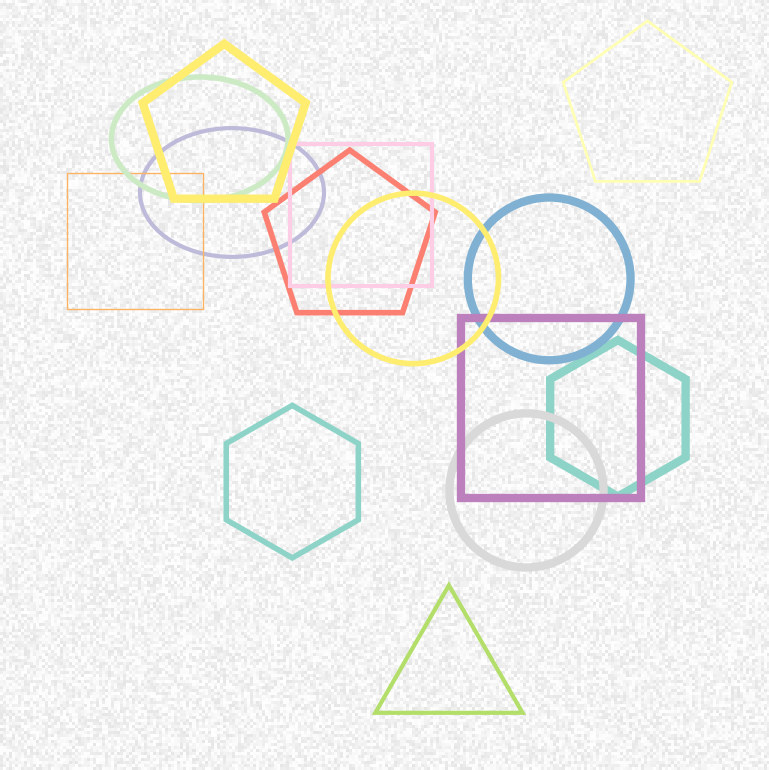[{"shape": "hexagon", "thickness": 2, "radius": 0.5, "center": [0.38, 0.374]}, {"shape": "hexagon", "thickness": 3, "radius": 0.51, "center": [0.802, 0.457]}, {"shape": "pentagon", "thickness": 1, "radius": 0.58, "center": [0.841, 0.858]}, {"shape": "oval", "thickness": 1.5, "radius": 0.6, "center": [0.301, 0.75]}, {"shape": "pentagon", "thickness": 2, "radius": 0.58, "center": [0.454, 0.688]}, {"shape": "circle", "thickness": 3, "radius": 0.53, "center": [0.713, 0.638]}, {"shape": "square", "thickness": 0.5, "radius": 0.44, "center": [0.175, 0.687]}, {"shape": "triangle", "thickness": 1.5, "radius": 0.55, "center": [0.583, 0.129]}, {"shape": "square", "thickness": 1.5, "radius": 0.46, "center": [0.469, 0.721]}, {"shape": "circle", "thickness": 3, "radius": 0.5, "center": [0.684, 0.363]}, {"shape": "square", "thickness": 3, "radius": 0.59, "center": [0.716, 0.47]}, {"shape": "oval", "thickness": 2, "radius": 0.57, "center": [0.259, 0.82]}, {"shape": "circle", "thickness": 2, "radius": 0.55, "center": [0.537, 0.638]}, {"shape": "pentagon", "thickness": 3, "radius": 0.56, "center": [0.291, 0.832]}]